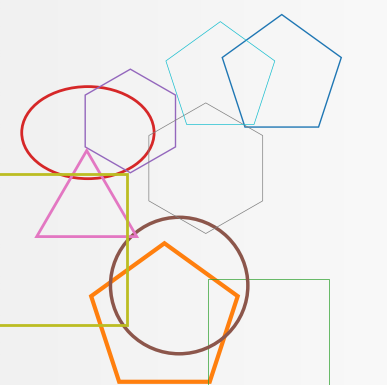[{"shape": "pentagon", "thickness": 1, "radius": 0.81, "center": [0.727, 0.801]}, {"shape": "pentagon", "thickness": 3, "radius": 0.99, "center": [0.424, 0.169]}, {"shape": "square", "thickness": 0.5, "radius": 0.78, "center": [0.692, 0.119]}, {"shape": "oval", "thickness": 2, "radius": 0.85, "center": [0.227, 0.655]}, {"shape": "hexagon", "thickness": 1, "radius": 0.67, "center": [0.336, 0.686]}, {"shape": "circle", "thickness": 2.5, "radius": 0.89, "center": [0.462, 0.258]}, {"shape": "triangle", "thickness": 2, "radius": 0.75, "center": [0.224, 0.46]}, {"shape": "hexagon", "thickness": 0.5, "radius": 0.85, "center": [0.531, 0.563]}, {"shape": "square", "thickness": 2, "radius": 0.98, "center": [0.133, 0.353]}, {"shape": "pentagon", "thickness": 0.5, "radius": 0.74, "center": [0.569, 0.796]}]